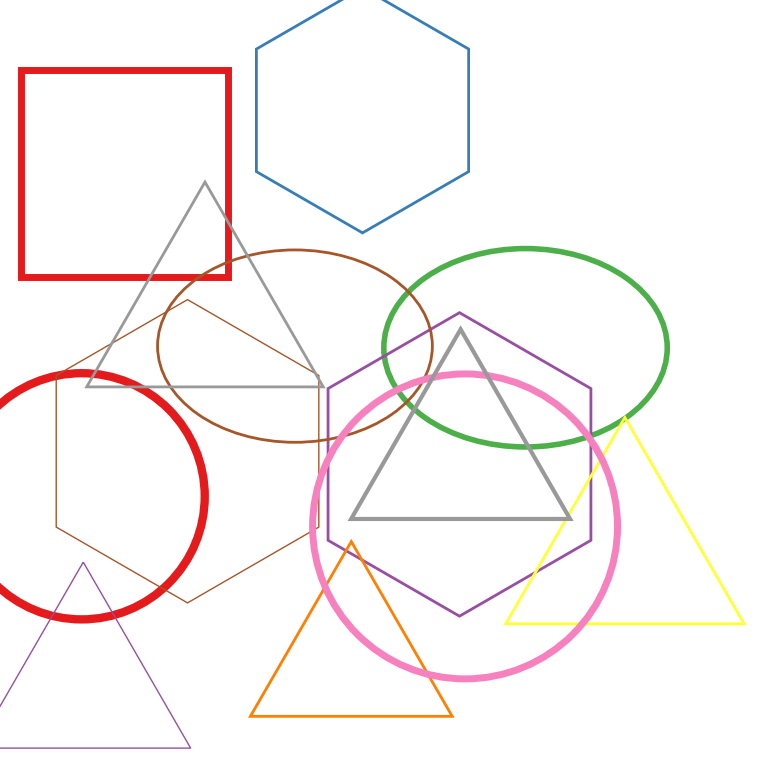[{"shape": "circle", "thickness": 3, "radius": 0.8, "center": [0.106, 0.355]}, {"shape": "square", "thickness": 2.5, "radius": 0.67, "center": [0.161, 0.775]}, {"shape": "hexagon", "thickness": 1, "radius": 0.8, "center": [0.471, 0.857]}, {"shape": "oval", "thickness": 2, "radius": 0.92, "center": [0.683, 0.548]}, {"shape": "hexagon", "thickness": 1, "radius": 0.99, "center": [0.597, 0.397]}, {"shape": "triangle", "thickness": 0.5, "radius": 0.81, "center": [0.108, 0.109]}, {"shape": "triangle", "thickness": 1, "radius": 0.76, "center": [0.456, 0.145]}, {"shape": "triangle", "thickness": 1, "radius": 0.89, "center": [0.812, 0.279]}, {"shape": "hexagon", "thickness": 0.5, "radius": 0.98, "center": [0.244, 0.414]}, {"shape": "oval", "thickness": 1, "radius": 0.89, "center": [0.383, 0.551]}, {"shape": "circle", "thickness": 2.5, "radius": 0.99, "center": [0.604, 0.316]}, {"shape": "triangle", "thickness": 1, "radius": 0.89, "center": [0.266, 0.586]}, {"shape": "triangle", "thickness": 1.5, "radius": 0.82, "center": [0.598, 0.408]}]